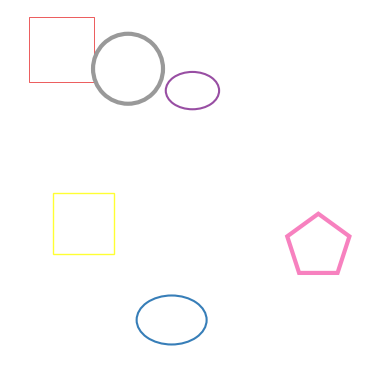[{"shape": "square", "thickness": 0.5, "radius": 0.42, "center": [0.16, 0.871]}, {"shape": "oval", "thickness": 1.5, "radius": 0.45, "center": [0.446, 0.169]}, {"shape": "oval", "thickness": 1.5, "radius": 0.35, "center": [0.5, 0.765]}, {"shape": "square", "thickness": 1, "radius": 0.39, "center": [0.217, 0.419]}, {"shape": "pentagon", "thickness": 3, "radius": 0.42, "center": [0.827, 0.36]}, {"shape": "circle", "thickness": 3, "radius": 0.45, "center": [0.333, 0.821]}]